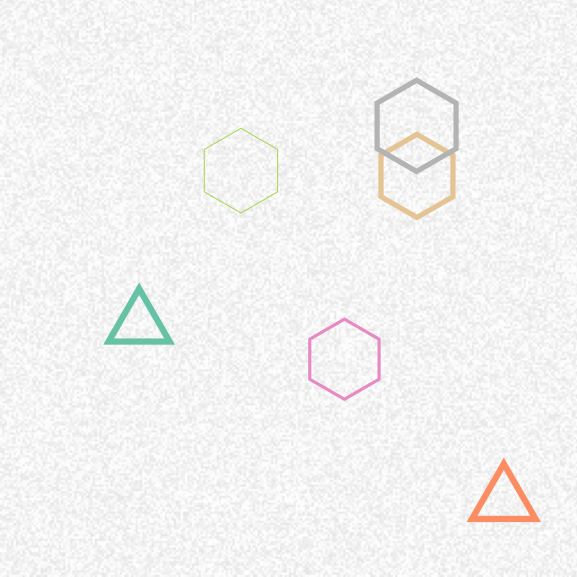[{"shape": "triangle", "thickness": 3, "radius": 0.31, "center": [0.241, 0.438]}, {"shape": "triangle", "thickness": 3, "radius": 0.32, "center": [0.872, 0.132]}, {"shape": "hexagon", "thickness": 1.5, "radius": 0.35, "center": [0.596, 0.377]}, {"shape": "hexagon", "thickness": 0.5, "radius": 0.37, "center": [0.417, 0.704]}, {"shape": "hexagon", "thickness": 2.5, "radius": 0.36, "center": [0.722, 0.695]}, {"shape": "hexagon", "thickness": 2.5, "radius": 0.39, "center": [0.721, 0.781]}]